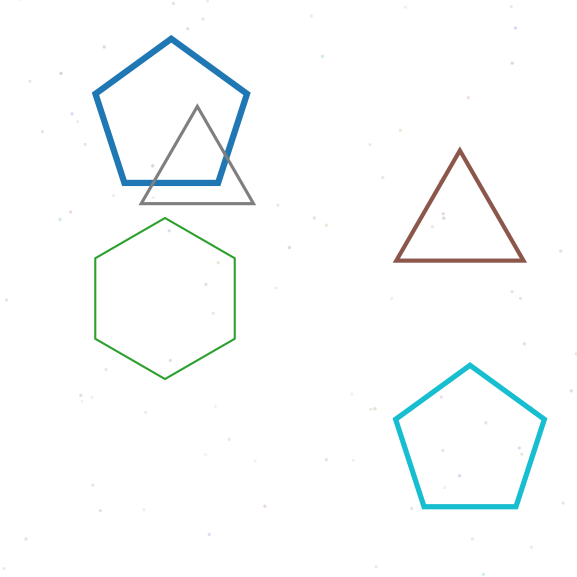[{"shape": "pentagon", "thickness": 3, "radius": 0.69, "center": [0.297, 0.794]}, {"shape": "hexagon", "thickness": 1, "radius": 0.7, "center": [0.286, 0.482]}, {"shape": "triangle", "thickness": 2, "radius": 0.64, "center": [0.796, 0.611]}, {"shape": "triangle", "thickness": 1.5, "radius": 0.56, "center": [0.342, 0.703]}, {"shape": "pentagon", "thickness": 2.5, "radius": 0.68, "center": [0.814, 0.231]}]